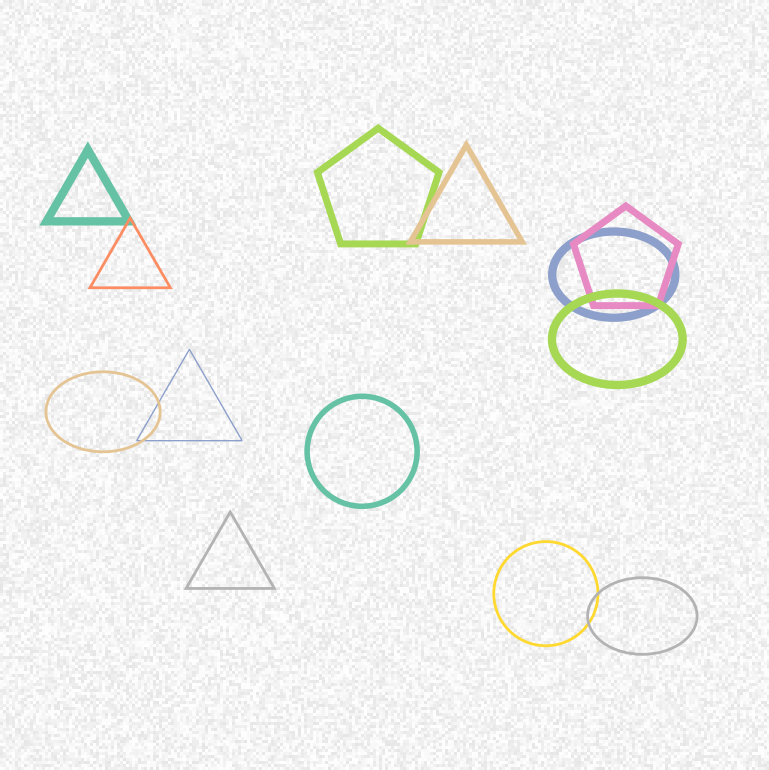[{"shape": "triangle", "thickness": 3, "radius": 0.31, "center": [0.114, 0.744]}, {"shape": "circle", "thickness": 2, "radius": 0.36, "center": [0.47, 0.414]}, {"shape": "triangle", "thickness": 1, "radius": 0.3, "center": [0.169, 0.656]}, {"shape": "triangle", "thickness": 0.5, "radius": 0.4, "center": [0.246, 0.467]}, {"shape": "oval", "thickness": 3, "radius": 0.4, "center": [0.797, 0.643]}, {"shape": "pentagon", "thickness": 2.5, "radius": 0.36, "center": [0.813, 0.661]}, {"shape": "oval", "thickness": 3, "radius": 0.42, "center": [0.802, 0.559]}, {"shape": "pentagon", "thickness": 2.5, "radius": 0.42, "center": [0.491, 0.75]}, {"shape": "circle", "thickness": 1, "radius": 0.34, "center": [0.709, 0.229]}, {"shape": "oval", "thickness": 1, "radius": 0.37, "center": [0.134, 0.465]}, {"shape": "triangle", "thickness": 2, "radius": 0.42, "center": [0.606, 0.728]}, {"shape": "triangle", "thickness": 1, "radius": 0.33, "center": [0.299, 0.269]}, {"shape": "oval", "thickness": 1, "radius": 0.36, "center": [0.834, 0.2]}]